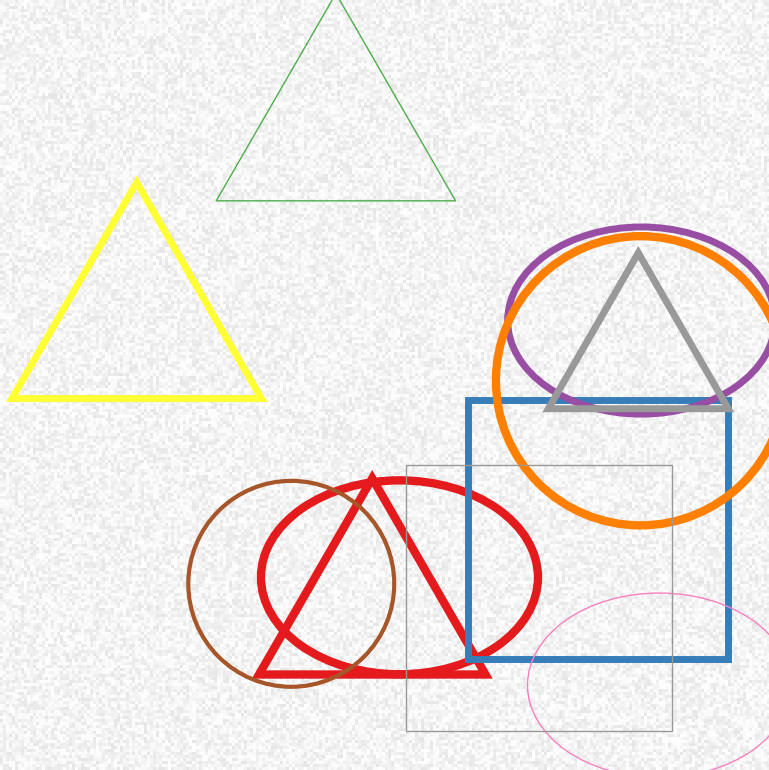[{"shape": "oval", "thickness": 3, "radius": 0.9, "center": [0.519, 0.25]}, {"shape": "triangle", "thickness": 3, "radius": 0.85, "center": [0.483, 0.209]}, {"shape": "square", "thickness": 2.5, "radius": 0.84, "center": [0.776, 0.312]}, {"shape": "triangle", "thickness": 0.5, "radius": 0.9, "center": [0.436, 0.829]}, {"shape": "oval", "thickness": 2.5, "radius": 0.87, "center": [0.833, 0.584]}, {"shape": "circle", "thickness": 3, "radius": 0.94, "center": [0.832, 0.506]}, {"shape": "triangle", "thickness": 2.5, "radius": 0.94, "center": [0.178, 0.576]}, {"shape": "circle", "thickness": 1.5, "radius": 0.67, "center": [0.378, 0.242]}, {"shape": "oval", "thickness": 0.5, "radius": 0.86, "center": [0.856, 0.11]}, {"shape": "square", "thickness": 0.5, "radius": 0.86, "center": [0.7, 0.223]}, {"shape": "triangle", "thickness": 2.5, "radius": 0.67, "center": [0.829, 0.537]}]